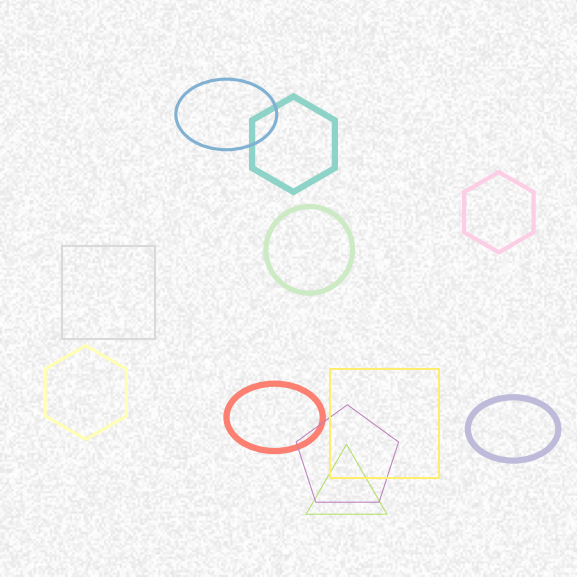[{"shape": "hexagon", "thickness": 3, "radius": 0.41, "center": [0.508, 0.749]}, {"shape": "hexagon", "thickness": 1.5, "radius": 0.41, "center": [0.149, 0.32]}, {"shape": "oval", "thickness": 3, "radius": 0.39, "center": [0.888, 0.256]}, {"shape": "oval", "thickness": 3, "radius": 0.42, "center": [0.476, 0.276]}, {"shape": "oval", "thickness": 1.5, "radius": 0.44, "center": [0.392, 0.801]}, {"shape": "triangle", "thickness": 0.5, "radius": 0.4, "center": [0.6, 0.149]}, {"shape": "hexagon", "thickness": 2, "radius": 0.35, "center": [0.864, 0.632]}, {"shape": "square", "thickness": 1, "radius": 0.4, "center": [0.188, 0.493]}, {"shape": "pentagon", "thickness": 0.5, "radius": 0.47, "center": [0.602, 0.205]}, {"shape": "circle", "thickness": 2.5, "radius": 0.38, "center": [0.536, 0.566]}, {"shape": "square", "thickness": 1, "radius": 0.47, "center": [0.666, 0.265]}]